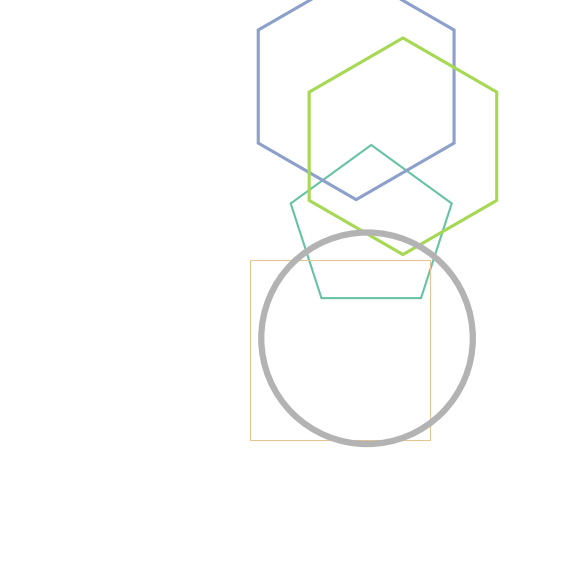[{"shape": "pentagon", "thickness": 1, "radius": 0.73, "center": [0.643, 0.601]}, {"shape": "hexagon", "thickness": 1.5, "radius": 0.98, "center": [0.617, 0.849]}, {"shape": "hexagon", "thickness": 1.5, "radius": 0.94, "center": [0.698, 0.746]}, {"shape": "square", "thickness": 0.5, "radius": 0.78, "center": [0.589, 0.394]}, {"shape": "circle", "thickness": 3, "radius": 0.92, "center": [0.636, 0.413]}]